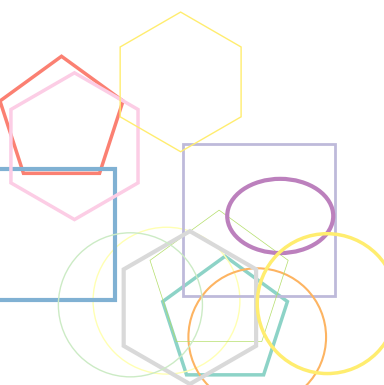[{"shape": "pentagon", "thickness": 2.5, "radius": 0.85, "center": [0.585, 0.164]}, {"shape": "circle", "thickness": 1, "radius": 0.95, "center": [0.432, 0.219]}, {"shape": "square", "thickness": 2, "radius": 0.99, "center": [0.672, 0.428]}, {"shape": "pentagon", "thickness": 2.5, "radius": 0.84, "center": [0.16, 0.686]}, {"shape": "square", "thickness": 3, "radius": 0.85, "center": [0.129, 0.392]}, {"shape": "circle", "thickness": 1.5, "radius": 0.89, "center": [0.668, 0.124]}, {"shape": "pentagon", "thickness": 0.5, "radius": 0.94, "center": [0.569, 0.266]}, {"shape": "hexagon", "thickness": 2.5, "radius": 0.95, "center": [0.193, 0.62]}, {"shape": "hexagon", "thickness": 3, "radius": 0.99, "center": [0.493, 0.201]}, {"shape": "oval", "thickness": 3, "radius": 0.69, "center": [0.728, 0.439]}, {"shape": "circle", "thickness": 1, "radius": 0.94, "center": [0.339, 0.208]}, {"shape": "circle", "thickness": 2.5, "radius": 0.91, "center": [0.85, 0.211]}, {"shape": "hexagon", "thickness": 1, "radius": 0.91, "center": [0.469, 0.787]}]